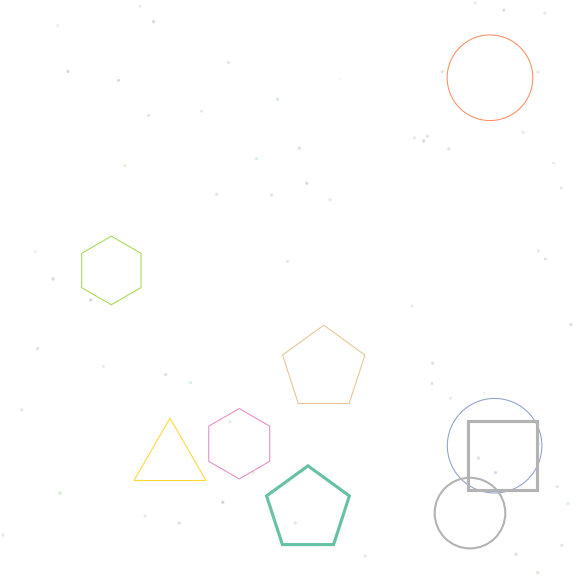[{"shape": "pentagon", "thickness": 1.5, "radius": 0.38, "center": [0.533, 0.117]}, {"shape": "circle", "thickness": 0.5, "radius": 0.37, "center": [0.848, 0.865]}, {"shape": "circle", "thickness": 0.5, "radius": 0.41, "center": [0.856, 0.227]}, {"shape": "hexagon", "thickness": 0.5, "radius": 0.3, "center": [0.414, 0.231]}, {"shape": "hexagon", "thickness": 0.5, "radius": 0.3, "center": [0.193, 0.531]}, {"shape": "triangle", "thickness": 0.5, "radius": 0.36, "center": [0.294, 0.203]}, {"shape": "pentagon", "thickness": 0.5, "radius": 0.37, "center": [0.561, 0.361]}, {"shape": "square", "thickness": 1.5, "radius": 0.3, "center": [0.87, 0.21]}, {"shape": "circle", "thickness": 1, "radius": 0.31, "center": [0.814, 0.111]}]